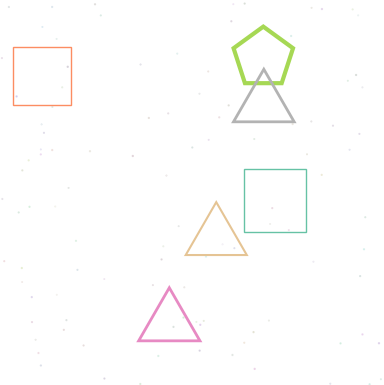[{"shape": "square", "thickness": 1, "radius": 0.41, "center": [0.714, 0.478]}, {"shape": "square", "thickness": 1, "radius": 0.38, "center": [0.108, 0.803]}, {"shape": "triangle", "thickness": 2, "radius": 0.46, "center": [0.44, 0.161]}, {"shape": "pentagon", "thickness": 3, "radius": 0.41, "center": [0.684, 0.85]}, {"shape": "triangle", "thickness": 1.5, "radius": 0.46, "center": [0.562, 0.383]}, {"shape": "triangle", "thickness": 2, "radius": 0.45, "center": [0.685, 0.729]}]